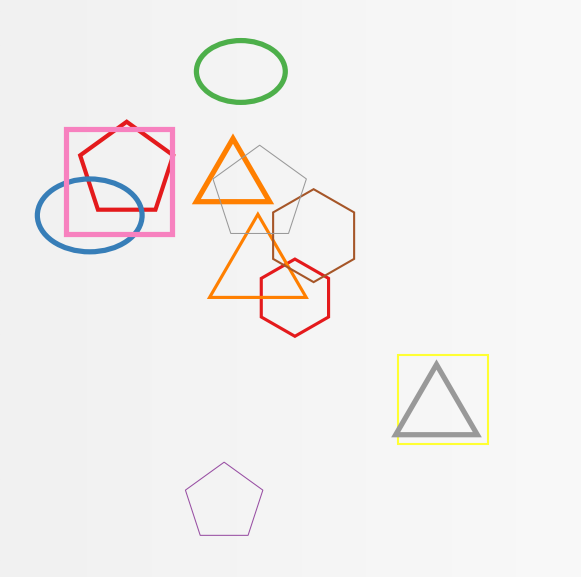[{"shape": "hexagon", "thickness": 1.5, "radius": 0.33, "center": [0.507, 0.484]}, {"shape": "pentagon", "thickness": 2, "radius": 0.42, "center": [0.218, 0.704]}, {"shape": "oval", "thickness": 2.5, "radius": 0.45, "center": [0.154, 0.626]}, {"shape": "oval", "thickness": 2.5, "radius": 0.38, "center": [0.414, 0.875]}, {"shape": "pentagon", "thickness": 0.5, "radius": 0.35, "center": [0.386, 0.129]}, {"shape": "triangle", "thickness": 1.5, "radius": 0.48, "center": [0.444, 0.532]}, {"shape": "triangle", "thickness": 2.5, "radius": 0.36, "center": [0.401, 0.686]}, {"shape": "square", "thickness": 1, "radius": 0.39, "center": [0.762, 0.308]}, {"shape": "hexagon", "thickness": 1, "radius": 0.4, "center": [0.54, 0.591]}, {"shape": "square", "thickness": 2.5, "radius": 0.46, "center": [0.205, 0.685]}, {"shape": "pentagon", "thickness": 0.5, "radius": 0.42, "center": [0.447, 0.663]}, {"shape": "triangle", "thickness": 2.5, "radius": 0.41, "center": [0.751, 0.287]}]